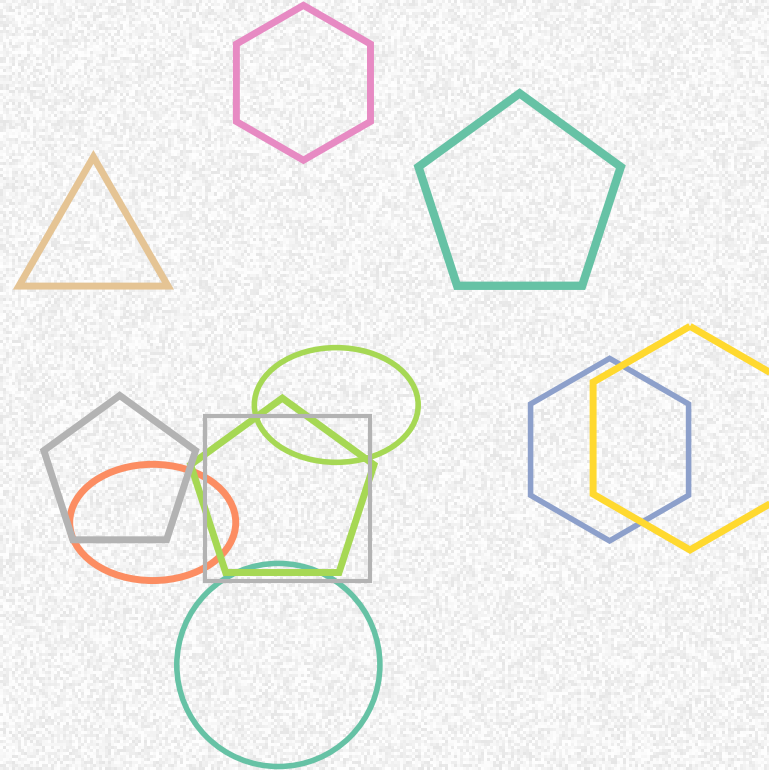[{"shape": "pentagon", "thickness": 3, "radius": 0.69, "center": [0.675, 0.741]}, {"shape": "circle", "thickness": 2, "radius": 0.66, "center": [0.361, 0.136]}, {"shape": "oval", "thickness": 2.5, "radius": 0.54, "center": [0.198, 0.322]}, {"shape": "hexagon", "thickness": 2, "radius": 0.59, "center": [0.792, 0.416]}, {"shape": "hexagon", "thickness": 2.5, "radius": 0.5, "center": [0.394, 0.892]}, {"shape": "pentagon", "thickness": 2.5, "radius": 0.63, "center": [0.367, 0.358]}, {"shape": "oval", "thickness": 2, "radius": 0.53, "center": [0.437, 0.474]}, {"shape": "hexagon", "thickness": 2.5, "radius": 0.73, "center": [0.896, 0.431]}, {"shape": "triangle", "thickness": 2.5, "radius": 0.56, "center": [0.121, 0.684]}, {"shape": "pentagon", "thickness": 2.5, "radius": 0.52, "center": [0.155, 0.383]}, {"shape": "square", "thickness": 1.5, "radius": 0.53, "center": [0.373, 0.353]}]